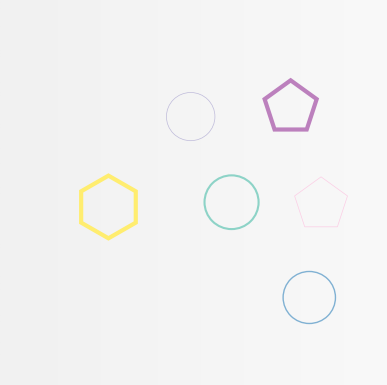[{"shape": "circle", "thickness": 1.5, "radius": 0.35, "center": [0.598, 0.475]}, {"shape": "circle", "thickness": 0.5, "radius": 0.31, "center": [0.492, 0.697]}, {"shape": "circle", "thickness": 1, "radius": 0.34, "center": [0.798, 0.227]}, {"shape": "pentagon", "thickness": 0.5, "radius": 0.36, "center": [0.829, 0.469]}, {"shape": "pentagon", "thickness": 3, "radius": 0.35, "center": [0.75, 0.721]}, {"shape": "hexagon", "thickness": 3, "radius": 0.41, "center": [0.28, 0.462]}]